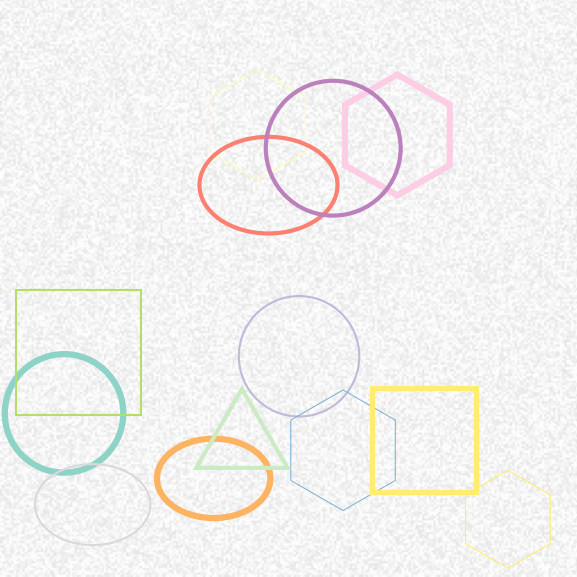[{"shape": "circle", "thickness": 3, "radius": 0.51, "center": [0.111, 0.283]}, {"shape": "hexagon", "thickness": 0.5, "radius": 0.48, "center": [0.446, 0.783]}, {"shape": "circle", "thickness": 1, "radius": 0.52, "center": [0.518, 0.382]}, {"shape": "oval", "thickness": 2, "radius": 0.6, "center": [0.465, 0.678]}, {"shape": "hexagon", "thickness": 0.5, "radius": 0.52, "center": [0.594, 0.219]}, {"shape": "oval", "thickness": 3, "radius": 0.49, "center": [0.37, 0.171]}, {"shape": "square", "thickness": 1, "radius": 0.54, "center": [0.136, 0.389]}, {"shape": "hexagon", "thickness": 3, "radius": 0.52, "center": [0.688, 0.765]}, {"shape": "oval", "thickness": 1, "radius": 0.5, "center": [0.16, 0.125]}, {"shape": "circle", "thickness": 2, "radius": 0.58, "center": [0.577, 0.743]}, {"shape": "triangle", "thickness": 2, "radius": 0.46, "center": [0.419, 0.235]}, {"shape": "square", "thickness": 2.5, "radius": 0.45, "center": [0.735, 0.238]}, {"shape": "hexagon", "thickness": 0.5, "radius": 0.42, "center": [0.879, 0.1]}]